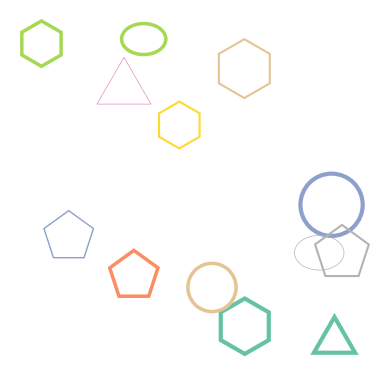[{"shape": "hexagon", "thickness": 3, "radius": 0.36, "center": [0.636, 0.153]}, {"shape": "triangle", "thickness": 3, "radius": 0.31, "center": [0.869, 0.115]}, {"shape": "pentagon", "thickness": 2.5, "radius": 0.33, "center": [0.348, 0.284]}, {"shape": "circle", "thickness": 3, "radius": 0.4, "center": [0.861, 0.468]}, {"shape": "pentagon", "thickness": 1, "radius": 0.34, "center": [0.178, 0.385]}, {"shape": "triangle", "thickness": 0.5, "radius": 0.4, "center": [0.322, 0.77]}, {"shape": "hexagon", "thickness": 2.5, "radius": 0.29, "center": [0.108, 0.887]}, {"shape": "oval", "thickness": 2.5, "radius": 0.29, "center": [0.373, 0.899]}, {"shape": "hexagon", "thickness": 1.5, "radius": 0.3, "center": [0.466, 0.675]}, {"shape": "circle", "thickness": 2.5, "radius": 0.31, "center": [0.551, 0.253]}, {"shape": "hexagon", "thickness": 1.5, "radius": 0.38, "center": [0.635, 0.822]}, {"shape": "pentagon", "thickness": 1.5, "radius": 0.37, "center": [0.888, 0.342]}, {"shape": "oval", "thickness": 0.5, "radius": 0.32, "center": [0.829, 0.344]}]